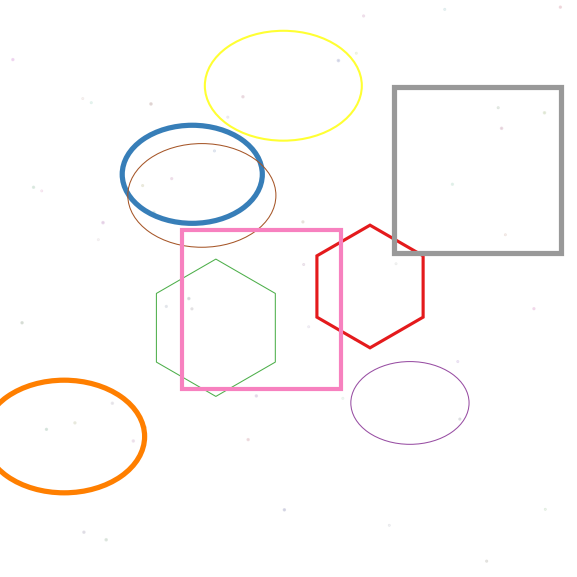[{"shape": "hexagon", "thickness": 1.5, "radius": 0.53, "center": [0.641, 0.503]}, {"shape": "oval", "thickness": 2.5, "radius": 0.61, "center": [0.333, 0.697]}, {"shape": "hexagon", "thickness": 0.5, "radius": 0.59, "center": [0.374, 0.432]}, {"shape": "oval", "thickness": 0.5, "radius": 0.51, "center": [0.71, 0.301]}, {"shape": "oval", "thickness": 2.5, "radius": 0.7, "center": [0.111, 0.243]}, {"shape": "oval", "thickness": 1, "radius": 0.68, "center": [0.491, 0.851]}, {"shape": "oval", "thickness": 0.5, "radius": 0.64, "center": [0.35, 0.661]}, {"shape": "square", "thickness": 2, "radius": 0.69, "center": [0.452, 0.463]}, {"shape": "square", "thickness": 2.5, "radius": 0.72, "center": [0.827, 0.705]}]